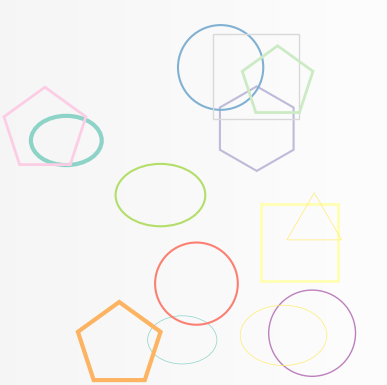[{"shape": "oval", "thickness": 3, "radius": 0.46, "center": [0.171, 0.635]}, {"shape": "oval", "thickness": 0.5, "radius": 0.45, "center": [0.47, 0.117]}, {"shape": "square", "thickness": 2, "radius": 0.5, "center": [0.773, 0.37]}, {"shape": "hexagon", "thickness": 1.5, "radius": 0.55, "center": [0.663, 0.666]}, {"shape": "circle", "thickness": 1.5, "radius": 0.53, "center": [0.507, 0.263]}, {"shape": "circle", "thickness": 1.5, "radius": 0.55, "center": [0.569, 0.825]}, {"shape": "pentagon", "thickness": 3, "radius": 0.56, "center": [0.308, 0.103]}, {"shape": "oval", "thickness": 1.5, "radius": 0.58, "center": [0.414, 0.493]}, {"shape": "pentagon", "thickness": 2, "radius": 0.56, "center": [0.116, 0.662]}, {"shape": "square", "thickness": 1, "radius": 0.56, "center": [0.66, 0.801]}, {"shape": "circle", "thickness": 1, "radius": 0.56, "center": [0.805, 0.135]}, {"shape": "pentagon", "thickness": 2, "radius": 0.48, "center": [0.716, 0.785]}, {"shape": "triangle", "thickness": 0.5, "radius": 0.41, "center": [0.811, 0.418]}, {"shape": "oval", "thickness": 0.5, "radius": 0.56, "center": [0.732, 0.129]}]